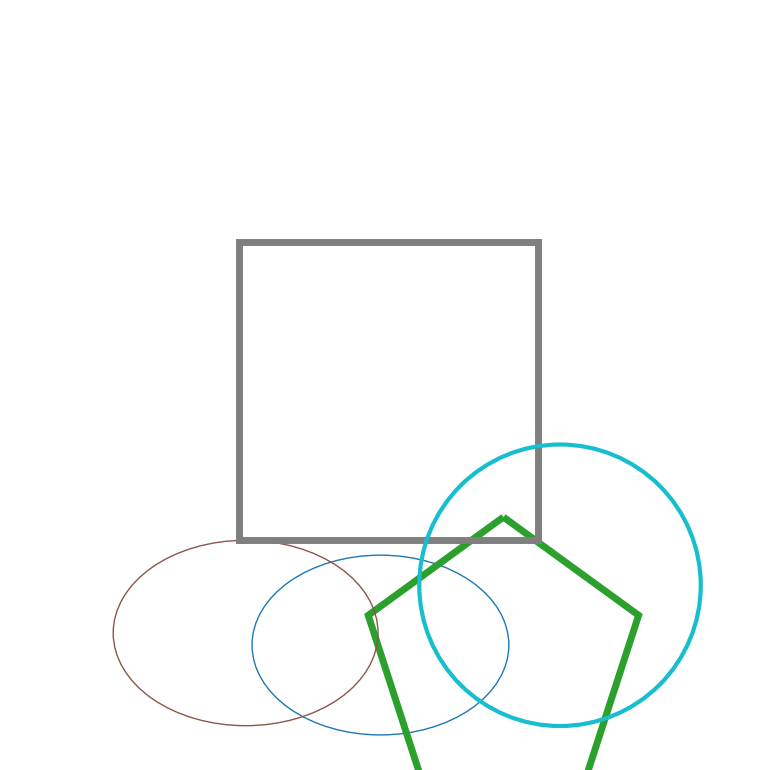[{"shape": "oval", "thickness": 0.5, "radius": 0.83, "center": [0.494, 0.162]}, {"shape": "pentagon", "thickness": 2.5, "radius": 0.92, "center": [0.654, 0.144]}, {"shape": "oval", "thickness": 0.5, "radius": 0.86, "center": [0.319, 0.178]}, {"shape": "square", "thickness": 2.5, "radius": 0.97, "center": [0.504, 0.492]}, {"shape": "circle", "thickness": 1.5, "radius": 0.91, "center": [0.727, 0.24]}]